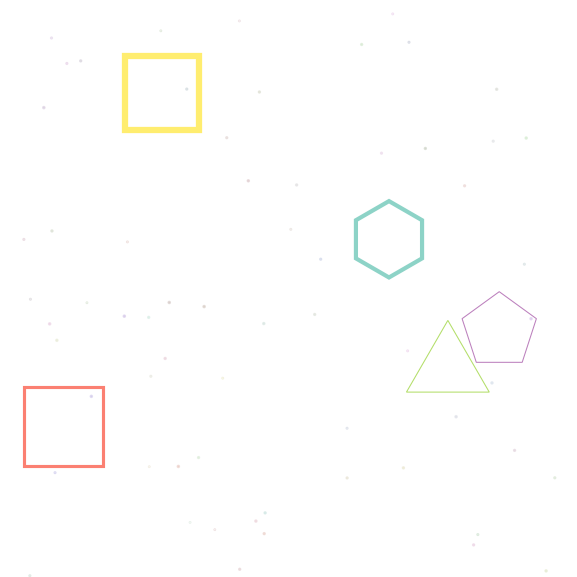[{"shape": "hexagon", "thickness": 2, "radius": 0.33, "center": [0.674, 0.585]}, {"shape": "square", "thickness": 1.5, "radius": 0.34, "center": [0.109, 0.26]}, {"shape": "triangle", "thickness": 0.5, "radius": 0.41, "center": [0.776, 0.362]}, {"shape": "pentagon", "thickness": 0.5, "radius": 0.34, "center": [0.864, 0.426]}, {"shape": "square", "thickness": 3, "radius": 0.32, "center": [0.28, 0.838]}]